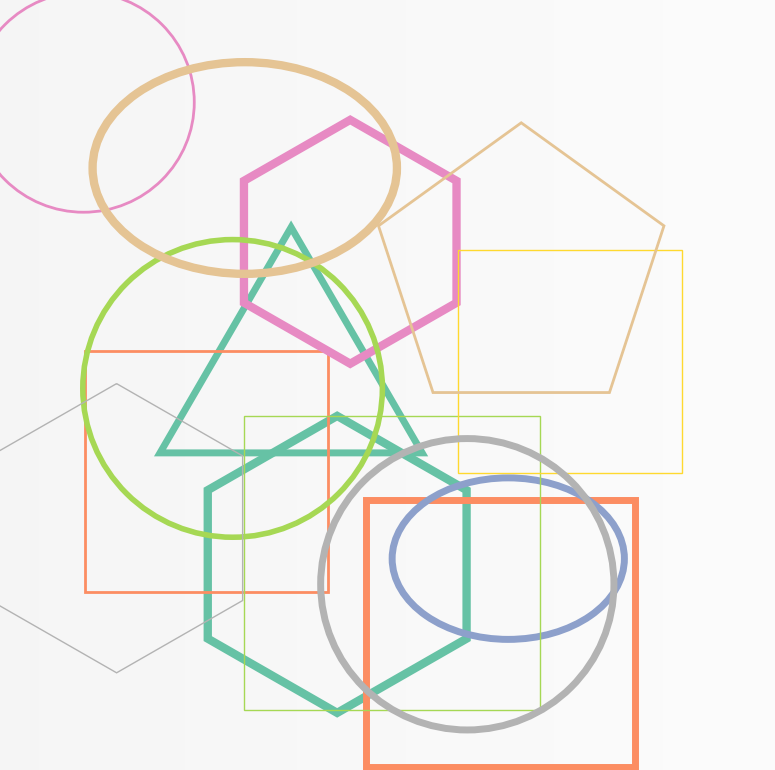[{"shape": "triangle", "thickness": 2.5, "radius": 0.98, "center": [0.376, 0.509]}, {"shape": "hexagon", "thickness": 3, "radius": 0.96, "center": [0.435, 0.267]}, {"shape": "square", "thickness": 2.5, "radius": 0.87, "center": [0.646, 0.177]}, {"shape": "square", "thickness": 1, "radius": 0.78, "center": [0.267, 0.388]}, {"shape": "oval", "thickness": 2.5, "radius": 0.75, "center": [0.656, 0.275]}, {"shape": "circle", "thickness": 1, "radius": 0.71, "center": [0.108, 0.867]}, {"shape": "hexagon", "thickness": 3, "radius": 0.79, "center": [0.452, 0.686]}, {"shape": "circle", "thickness": 2, "radius": 0.97, "center": [0.3, 0.496]}, {"shape": "square", "thickness": 0.5, "radius": 0.95, "center": [0.505, 0.269]}, {"shape": "square", "thickness": 0.5, "radius": 0.72, "center": [0.736, 0.531]}, {"shape": "pentagon", "thickness": 1, "radius": 0.97, "center": [0.673, 0.647]}, {"shape": "oval", "thickness": 3, "radius": 0.98, "center": [0.316, 0.782]}, {"shape": "circle", "thickness": 2.5, "radius": 0.95, "center": [0.603, 0.241]}, {"shape": "hexagon", "thickness": 0.5, "radius": 0.94, "center": [0.15, 0.314]}]